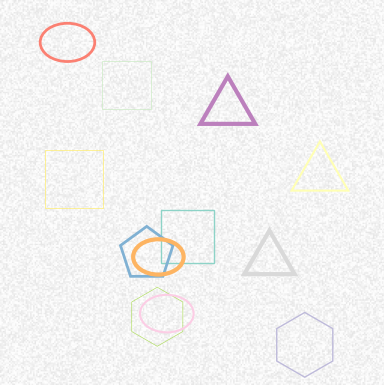[{"shape": "square", "thickness": 1, "radius": 0.35, "center": [0.488, 0.386]}, {"shape": "triangle", "thickness": 1.5, "radius": 0.43, "center": [0.831, 0.547]}, {"shape": "hexagon", "thickness": 1, "radius": 0.42, "center": [0.792, 0.104]}, {"shape": "oval", "thickness": 2, "radius": 0.35, "center": [0.175, 0.89]}, {"shape": "pentagon", "thickness": 2, "radius": 0.36, "center": [0.381, 0.34]}, {"shape": "oval", "thickness": 3, "radius": 0.33, "center": [0.411, 0.333]}, {"shape": "hexagon", "thickness": 0.5, "radius": 0.38, "center": [0.408, 0.177]}, {"shape": "oval", "thickness": 1.5, "radius": 0.35, "center": [0.433, 0.185]}, {"shape": "triangle", "thickness": 3, "radius": 0.38, "center": [0.7, 0.326]}, {"shape": "triangle", "thickness": 3, "radius": 0.41, "center": [0.592, 0.719]}, {"shape": "square", "thickness": 0.5, "radius": 0.31, "center": [0.329, 0.779]}, {"shape": "square", "thickness": 0.5, "radius": 0.37, "center": [0.193, 0.535]}]